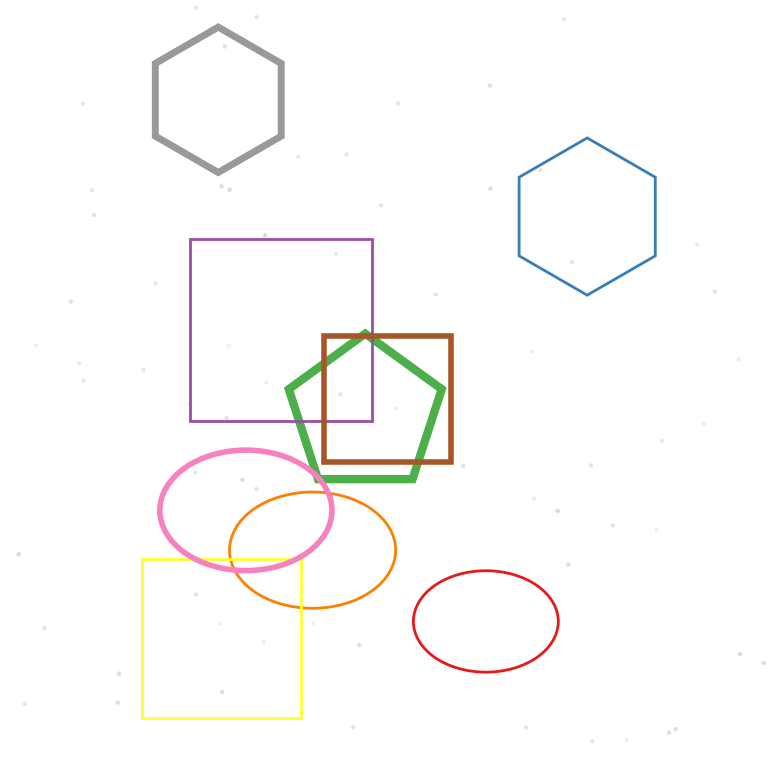[{"shape": "oval", "thickness": 1, "radius": 0.47, "center": [0.631, 0.193]}, {"shape": "hexagon", "thickness": 1, "radius": 0.51, "center": [0.763, 0.719]}, {"shape": "pentagon", "thickness": 3, "radius": 0.52, "center": [0.474, 0.462]}, {"shape": "square", "thickness": 1, "radius": 0.59, "center": [0.365, 0.571]}, {"shape": "oval", "thickness": 1, "radius": 0.54, "center": [0.406, 0.286]}, {"shape": "square", "thickness": 1, "radius": 0.52, "center": [0.288, 0.171]}, {"shape": "square", "thickness": 2, "radius": 0.41, "center": [0.503, 0.482]}, {"shape": "oval", "thickness": 2, "radius": 0.56, "center": [0.319, 0.337]}, {"shape": "hexagon", "thickness": 2.5, "radius": 0.47, "center": [0.283, 0.87]}]